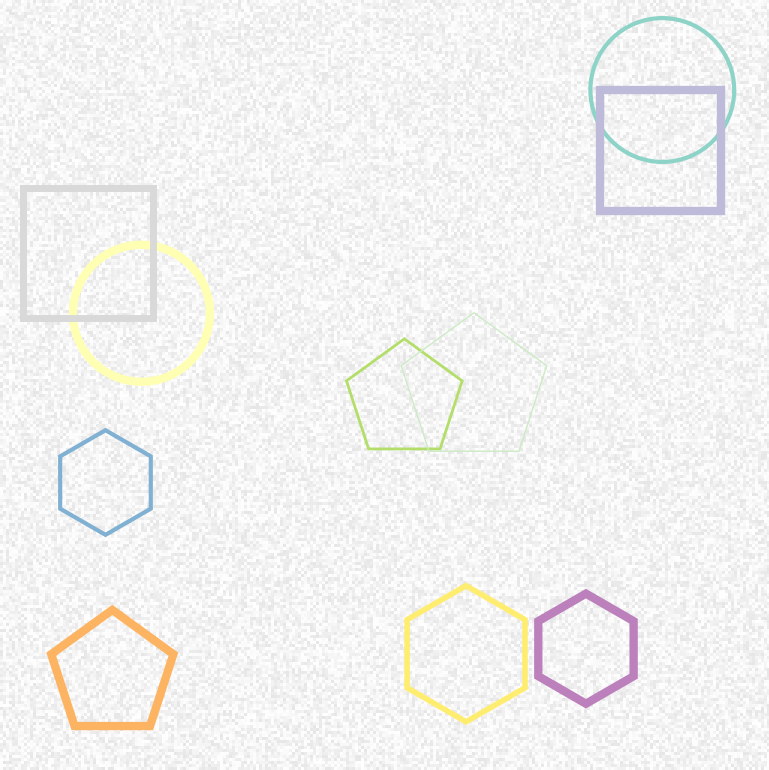[{"shape": "circle", "thickness": 1.5, "radius": 0.47, "center": [0.86, 0.883]}, {"shape": "circle", "thickness": 3, "radius": 0.44, "center": [0.184, 0.593]}, {"shape": "square", "thickness": 3, "radius": 0.39, "center": [0.858, 0.804]}, {"shape": "hexagon", "thickness": 1.5, "radius": 0.34, "center": [0.137, 0.373]}, {"shape": "pentagon", "thickness": 3, "radius": 0.42, "center": [0.146, 0.125]}, {"shape": "pentagon", "thickness": 1, "radius": 0.4, "center": [0.525, 0.481]}, {"shape": "square", "thickness": 2.5, "radius": 0.42, "center": [0.114, 0.671]}, {"shape": "hexagon", "thickness": 3, "radius": 0.36, "center": [0.761, 0.158]}, {"shape": "pentagon", "thickness": 0.5, "radius": 0.5, "center": [0.616, 0.494]}, {"shape": "hexagon", "thickness": 2, "radius": 0.44, "center": [0.605, 0.151]}]